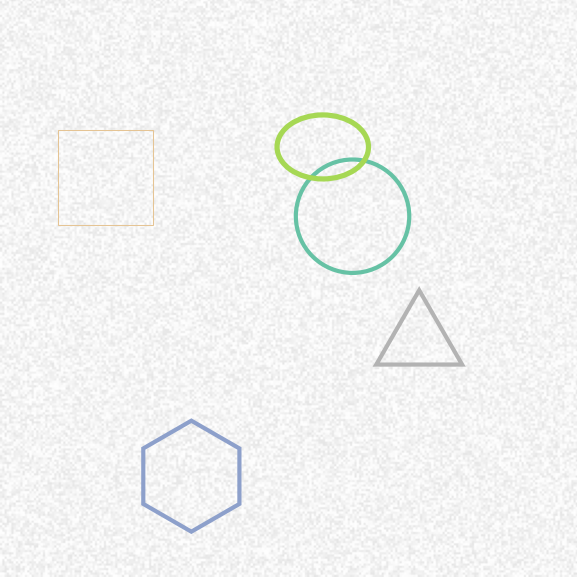[{"shape": "circle", "thickness": 2, "radius": 0.49, "center": [0.61, 0.625]}, {"shape": "hexagon", "thickness": 2, "radius": 0.48, "center": [0.331, 0.175]}, {"shape": "oval", "thickness": 2.5, "radius": 0.4, "center": [0.559, 0.745]}, {"shape": "square", "thickness": 0.5, "radius": 0.41, "center": [0.182, 0.692]}, {"shape": "triangle", "thickness": 2, "radius": 0.43, "center": [0.726, 0.411]}]